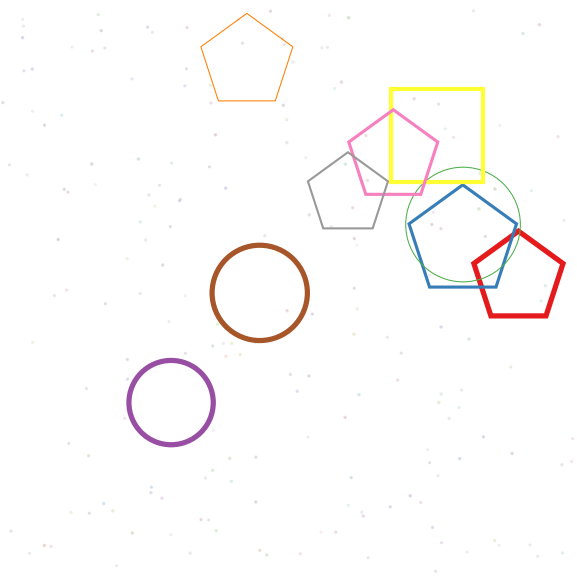[{"shape": "pentagon", "thickness": 2.5, "radius": 0.41, "center": [0.898, 0.518]}, {"shape": "pentagon", "thickness": 1.5, "radius": 0.49, "center": [0.801, 0.581]}, {"shape": "circle", "thickness": 0.5, "radius": 0.5, "center": [0.802, 0.61]}, {"shape": "circle", "thickness": 2.5, "radius": 0.36, "center": [0.296, 0.302]}, {"shape": "pentagon", "thickness": 0.5, "radius": 0.42, "center": [0.427, 0.892]}, {"shape": "square", "thickness": 2, "radius": 0.4, "center": [0.757, 0.765]}, {"shape": "circle", "thickness": 2.5, "radius": 0.41, "center": [0.45, 0.492]}, {"shape": "pentagon", "thickness": 1.5, "radius": 0.41, "center": [0.681, 0.728]}, {"shape": "pentagon", "thickness": 1, "radius": 0.36, "center": [0.602, 0.663]}]